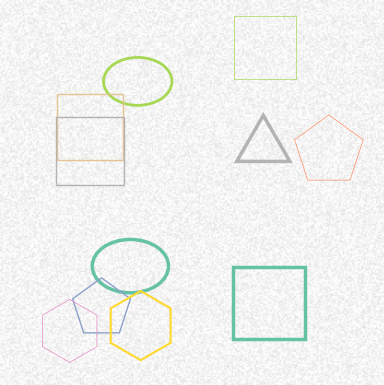[{"shape": "oval", "thickness": 2.5, "radius": 0.5, "center": [0.339, 0.309]}, {"shape": "square", "thickness": 2.5, "radius": 0.46, "center": [0.698, 0.213]}, {"shape": "pentagon", "thickness": 0.5, "radius": 0.47, "center": [0.854, 0.608]}, {"shape": "pentagon", "thickness": 1, "radius": 0.39, "center": [0.264, 0.199]}, {"shape": "hexagon", "thickness": 0.5, "radius": 0.41, "center": [0.181, 0.14]}, {"shape": "square", "thickness": 0.5, "radius": 0.41, "center": [0.689, 0.877]}, {"shape": "oval", "thickness": 2, "radius": 0.44, "center": [0.358, 0.789]}, {"shape": "hexagon", "thickness": 1.5, "radius": 0.45, "center": [0.365, 0.154]}, {"shape": "square", "thickness": 1, "radius": 0.43, "center": [0.235, 0.67]}, {"shape": "triangle", "thickness": 2.5, "radius": 0.4, "center": [0.684, 0.621]}, {"shape": "square", "thickness": 1, "radius": 0.44, "center": [0.233, 0.607]}]